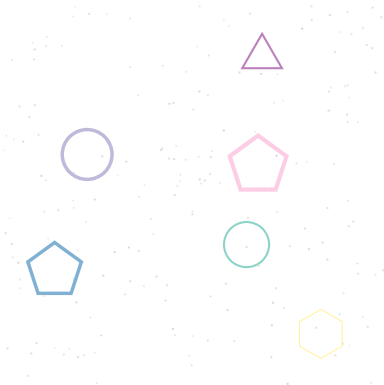[{"shape": "circle", "thickness": 1.5, "radius": 0.29, "center": [0.64, 0.365]}, {"shape": "circle", "thickness": 2.5, "radius": 0.32, "center": [0.226, 0.599]}, {"shape": "pentagon", "thickness": 2.5, "radius": 0.36, "center": [0.142, 0.297]}, {"shape": "pentagon", "thickness": 3, "radius": 0.39, "center": [0.67, 0.57]}, {"shape": "triangle", "thickness": 1.5, "radius": 0.3, "center": [0.681, 0.853]}, {"shape": "hexagon", "thickness": 0.5, "radius": 0.32, "center": [0.833, 0.133]}]